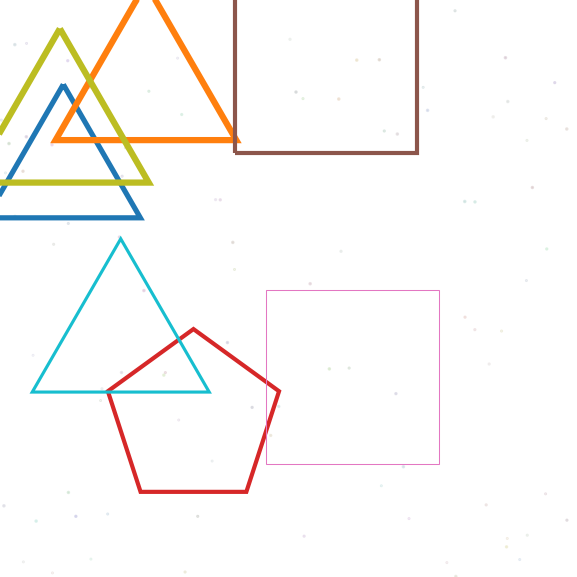[{"shape": "triangle", "thickness": 2.5, "radius": 0.77, "center": [0.11, 0.699]}, {"shape": "triangle", "thickness": 3, "radius": 0.9, "center": [0.253, 0.847]}, {"shape": "pentagon", "thickness": 2, "radius": 0.78, "center": [0.335, 0.274]}, {"shape": "square", "thickness": 2, "radius": 0.79, "center": [0.565, 0.892]}, {"shape": "square", "thickness": 0.5, "radius": 0.75, "center": [0.61, 0.347]}, {"shape": "triangle", "thickness": 3, "radius": 0.89, "center": [0.104, 0.772]}, {"shape": "triangle", "thickness": 1.5, "radius": 0.88, "center": [0.209, 0.409]}]